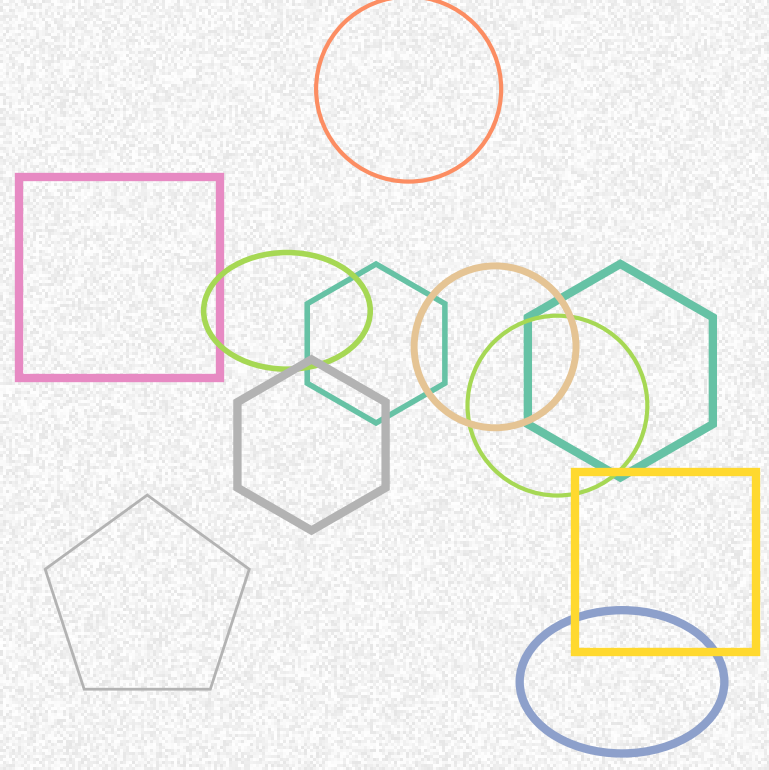[{"shape": "hexagon", "thickness": 3, "radius": 0.69, "center": [0.806, 0.519]}, {"shape": "hexagon", "thickness": 2, "radius": 0.52, "center": [0.488, 0.554]}, {"shape": "circle", "thickness": 1.5, "radius": 0.6, "center": [0.531, 0.884]}, {"shape": "oval", "thickness": 3, "radius": 0.66, "center": [0.808, 0.115]}, {"shape": "square", "thickness": 3, "radius": 0.65, "center": [0.155, 0.64]}, {"shape": "circle", "thickness": 1.5, "radius": 0.58, "center": [0.724, 0.473]}, {"shape": "oval", "thickness": 2, "radius": 0.54, "center": [0.373, 0.596]}, {"shape": "square", "thickness": 3, "radius": 0.59, "center": [0.864, 0.27]}, {"shape": "circle", "thickness": 2.5, "radius": 0.53, "center": [0.643, 0.55]}, {"shape": "pentagon", "thickness": 1, "radius": 0.7, "center": [0.191, 0.218]}, {"shape": "hexagon", "thickness": 3, "radius": 0.56, "center": [0.405, 0.422]}]